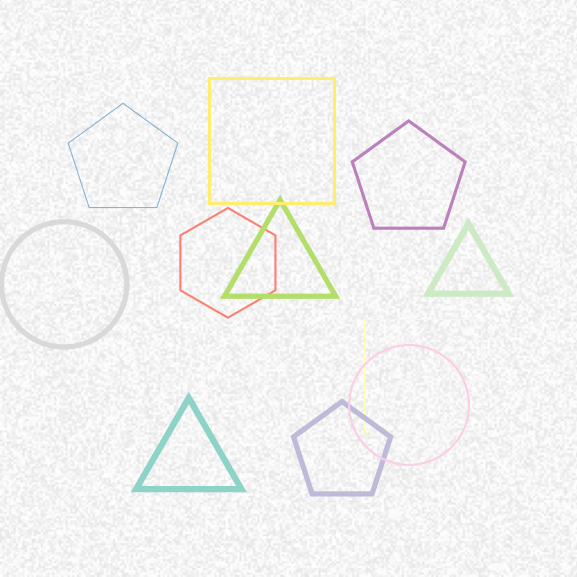[{"shape": "triangle", "thickness": 3, "radius": 0.53, "center": [0.327, 0.205]}, {"shape": "square", "thickness": 0.5, "radius": 0.51, "center": [0.732, 0.346]}, {"shape": "pentagon", "thickness": 2.5, "radius": 0.44, "center": [0.592, 0.215]}, {"shape": "hexagon", "thickness": 1, "radius": 0.48, "center": [0.395, 0.544]}, {"shape": "pentagon", "thickness": 0.5, "radius": 0.5, "center": [0.213, 0.72]}, {"shape": "triangle", "thickness": 2.5, "radius": 0.56, "center": [0.485, 0.542]}, {"shape": "circle", "thickness": 1, "radius": 0.52, "center": [0.708, 0.298]}, {"shape": "circle", "thickness": 2.5, "radius": 0.54, "center": [0.111, 0.507]}, {"shape": "pentagon", "thickness": 1.5, "radius": 0.51, "center": [0.708, 0.687]}, {"shape": "triangle", "thickness": 3, "radius": 0.4, "center": [0.811, 0.531]}, {"shape": "square", "thickness": 1.5, "radius": 0.54, "center": [0.471, 0.755]}]